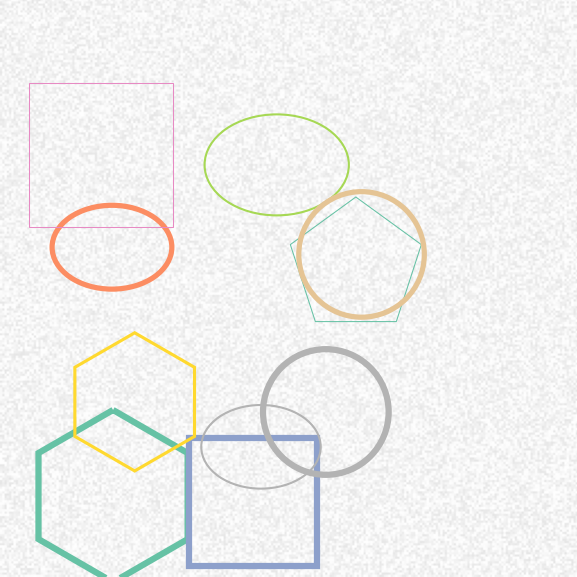[{"shape": "hexagon", "thickness": 3, "radius": 0.75, "center": [0.196, 0.14]}, {"shape": "pentagon", "thickness": 0.5, "radius": 0.6, "center": [0.616, 0.539]}, {"shape": "oval", "thickness": 2.5, "radius": 0.52, "center": [0.194, 0.571]}, {"shape": "square", "thickness": 3, "radius": 0.56, "center": [0.438, 0.13]}, {"shape": "square", "thickness": 0.5, "radius": 0.62, "center": [0.175, 0.732]}, {"shape": "oval", "thickness": 1, "radius": 0.62, "center": [0.479, 0.714]}, {"shape": "hexagon", "thickness": 1.5, "radius": 0.6, "center": [0.233, 0.303]}, {"shape": "circle", "thickness": 2.5, "radius": 0.54, "center": [0.626, 0.559]}, {"shape": "oval", "thickness": 1, "radius": 0.52, "center": [0.452, 0.225]}, {"shape": "circle", "thickness": 3, "radius": 0.54, "center": [0.564, 0.286]}]